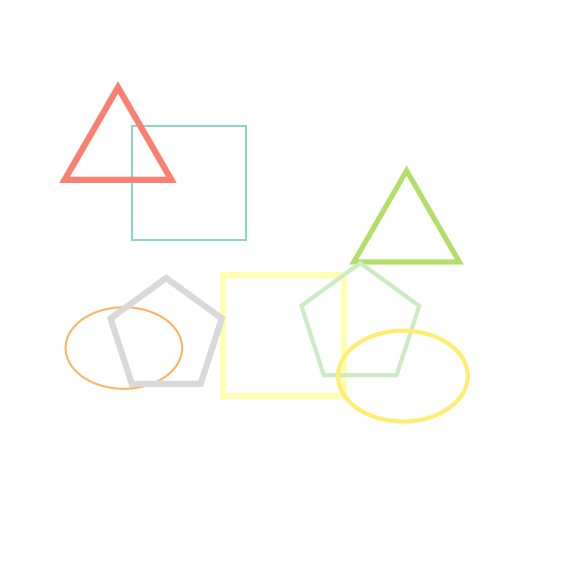[{"shape": "square", "thickness": 1, "radius": 0.49, "center": [0.327, 0.683]}, {"shape": "square", "thickness": 3, "radius": 0.52, "center": [0.491, 0.419]}, {"shape": "triangle", "thickness": 3, "radius": 0.53, "center": [0.204, 0.741]}, {"shape": "oval", "thickness": 1, "radius": 0.5, "center": [0.215, 0.397]}, {"shape": "triangle", "thickness": 2.5, "radius": 0.53, "center": [0.704, 0.598]}, {"shape": "pentagon", "thickness": 3, "radius": 0.51, "center": [0.288, 0.416]}, {"shape": "pentagon", "thickness": 2, "radius": 0.54, "center": [0.624, 0.436]}, {"shape": "oval", "thickness": 2, "radius": 0.56, "center": [0.698, 0.348]}]